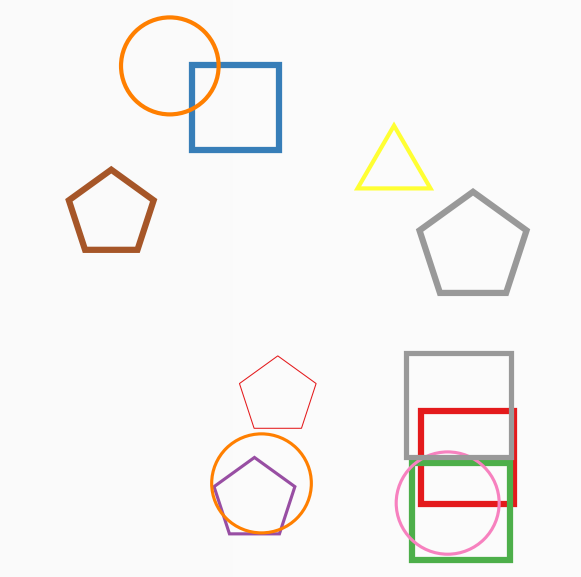[{"shape": "square", "thickness": 3, "radius": 0.4, "center": [0.804, 0.207]}, {"shape": "pentagon", "thickness": 0.5, "radius": 0.35, "center": [0.478, 0.314]}, {"shape": "square", "thickness": 3, "radius": 0.37, "center": [0.405, 0.813]}, {"shape": "square", "thickness": 3, "radius": 0.42, "center": [0.793, 0.113]}, {"shape": "pentagon", "thickness": 1.5, "radius": 0.37, "center": [0.438, 0.134]}, {"shape": "circle", "thickness": 2, "radius": 0.42, "center": [0.292, 0.885]}, {"shape": "circle", "thickness": 1.5, "radius": 0.43, "center": [0.45, 0.162]}, {"shape": "triangle", "thickness": 2, "radius": 0.36, "center": [0.678, 0.709]}, {"shape": "pentagon", "thickness": 3, "radius": 0.38, "center": [0.191, 0.629]}, {"shape": "circle", "thickness": 1.5, "radius": 0.44, "center": [0.77, 0.128]}, {"shape": "square", "thickness": 2.5, "radius": 0.45, "center": [0.789, 0.298]}, {"shape": "pentagon", "thickness": 3, "radius": 0.48, "center": [0.814, 0.57]}]